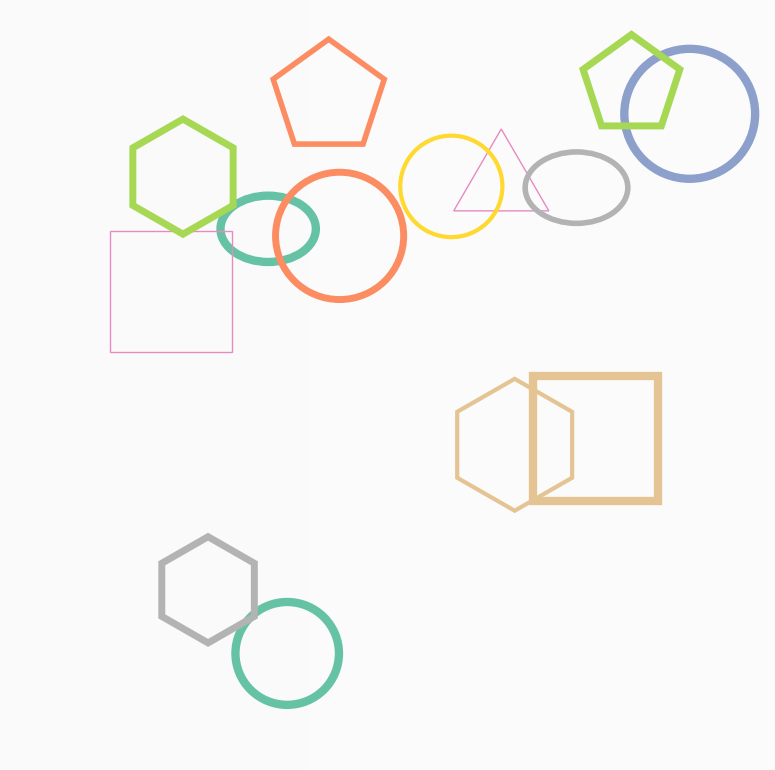[{"shape": "circle", "thickness": 3, "radius": 0.33, "center": [0.371, 0.151]}, {"shape": "oval", "thickness": 3, "radius": 0.31, "center": [0.346, 0.703]}, {"shape": "pentagon", "thickness": 2, "radius": 0.38, "center": [0.424, 0.874]}, {"shape": "circle", "thickness": 2.5, "radius": 0.41, "center": [0.438, 0.694]}, {"shape": "circle", "thickness": 3, "radius": 0.42, "center": [0.89, 0.852]}, {"shape": "triangle", "thickness": 0.5, "radius": 0.35, "center": [0.647, 0.762]}, {"shape": "square", "thickness": 0.5, "radius": 0.39, "center": [0.221, 0.621]}, {"shape": "hexagon", "thickness": 2.5, "radius": 0.37, "center": [0.236, 0.771]}, {"shape": "pentagon", "thickness": 2.5, "radius": 0.33, "center": [0.815, 0.89]}, {"shape": "circle", "thickness": 1.5, "radius": 0.33, "center": [0.582, 0.758]}, {"shape": "square", "thickness": 3, "radius": 0.41, "center": [0.768, 0.431]}, {"shape": "hexagon", "thickness": 1.5, "radius": 0.43, "center": [0.664, 0.422]}, {"shape": "hexagon", "thickness": 2.5, "radius": 0.34, "center": [0.268, 0.234]}, {"shape": "oval", "thickness": 2, "radius": 0.33, "center": [0.744, 0.756]}]